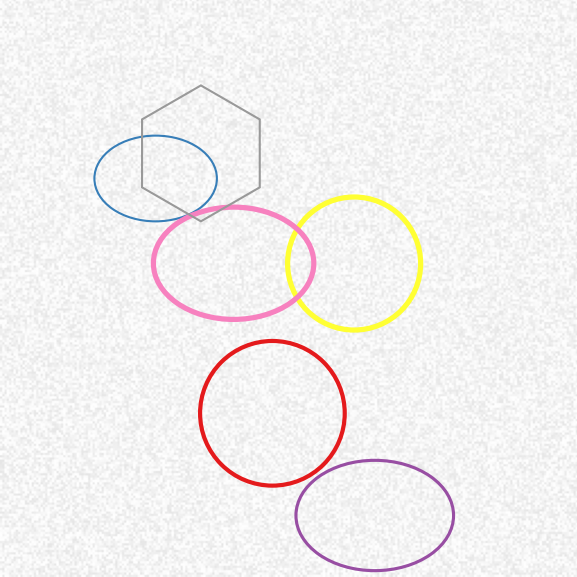[{"shape": "circle", "thickness": 2, "radius": 0.63, "center": [0.472, 0.283]}, {"shape": "oval", "thickness": 1, "radius": 0.53, "center": [0.27, 0.69]}, {"shape": "oval", "thickness": 1.5, "radius": 0.68, "center": [0.649, 0.107]}, {"shape": "circle", "thickness": 2.5, "radius": 0.58, "center": [0.613, 0.543]}, {"shape": "oval", "thickness": 2.5, "radius": 0.69, "center": [0.405, 0.543]}, {"shape": "hexagon", "thickness": 1, "radius": 0.59, "center": [0.348, 0.734]}]